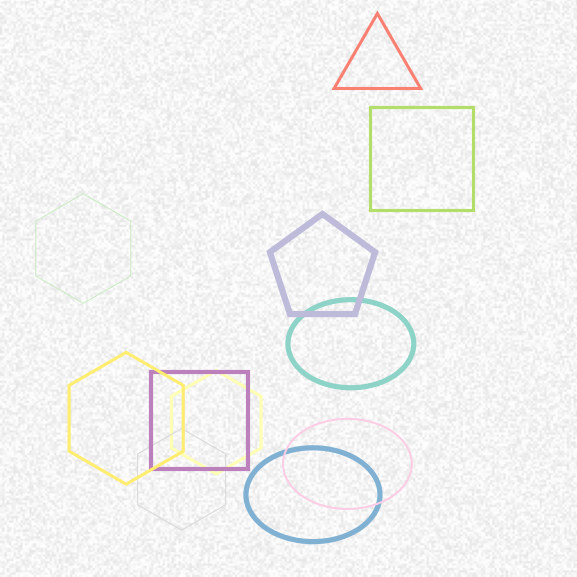[{"shape": "oval", "thickness": 2.5, "radius": 0.54, "center": [0.607, 0.404]}, {"shape": "hexagon", "thickness": 1.5, "radius": 0.45, "center": [0.375, 0.268]}, {"shape": "pentagon", "thickness": 3, "radius": 0.48, "center": [0.558, 0.533]}, {"shape": "triangle", "thickness": 1.5, "radius": 0.43, "center": [0.653, 0.889]}, {"shape": "oval", "thickness": 2.5, "radius": 0.58, "center": [0.542, 0.142]}, {"shape": "square", "thickness": 1.5, "radius": 0.45, "center": [0.73, 0.724]}, {"shape": "oval", "thickness": 1, "radius": 0.56, "center": [0.602, 0.196]}, {"shape": "hexagon", "thickness": 0.5, "radius": 0.44, "center": [0.314, 0.169]}, {"shape": "square", "thickness": 2, "radius": 0.42, "center": [0.345, 0.271]}, {"shape": "hexagon", "thickness": 0.5, "radius": 0.47, "center": [0.144, 0.569]}, {"shape": "hexagon", "thickness": 1.5, "radius": 0.57, "center": [0.219, 0.275]}]